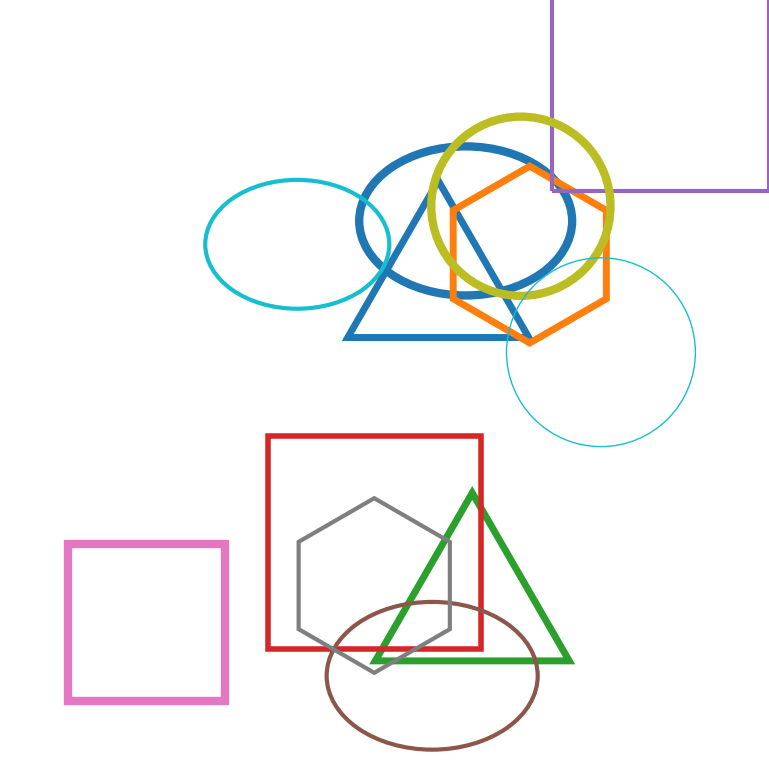[{"shape": "triangle", "thickness": 2.5, "radius": 0.68, "center": [0.569, 0.63]}, {"shape": "oval", "thickness": 3, "radius": 0.69, "center": [0.605, 0.713]}, {"shape": "hexagon", "thickness": 2.5, "radius": 0.57, "center": [0.688, 0.669]}, {"shape": "triangle", "thickness": 2.5, "radius": 0.73, "center": [0.613, 0.214]}, {"shape": "square", "thickness": 2, "radius": 0.69, "center": [0.486, 0.295]}, {"shape": "square", "thickness": 1.5, "radius": 0.71, "center": [0.858, 0.893]}, {"shape": "oval", "thickness": 1.5, "radius": 0.69, "center": [0.561, 0.122]}, {"shape": "square", "thickness": 3, "radius": 0.51, "center": [0.19, 0.191]}, {"shape": "hexagon", "thickness": 1.5, "radius": 0.57, "center": [0.486, 0.24]}, {"shape": "circle", "thickness": 3, "radius": 0.58, "center": [0.676, 0.732]}, {"shape": "oval", "thickness": 1.5, "radius": 0.6, "center": [0.386, 0.683]}, {"shape": "circle", "thickness": 0.5, "radius": 0.61, "center": [0.78, 0.543]}]